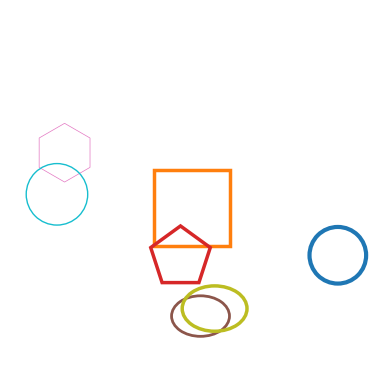[{"shape": "circle", "thickness": 3, "radius": 0.37, "center": [0.877, 0.337]}, {"shape": "square", "thickness": 2.5, "radius": 0.49, "center": [0.499, 0.46]}, {"shape": "pentagon", "thickness": 2.5, "radius": 0.41, "center": [0.469, 0.332]}, {"shape": "oval", "thickness": 2, "radius": 0.38, "center": [0.521, 0.179]}, {"shape": "hexagon", "thickness": 0.5, "radius": 0.38, "center": [0.168, 0.603]}, {"shape": "oval", "thickness": 2.5, "radius": 0.42, "center": [0.557, 0.199]}, {"shape": "circle", "thickness": 1, "radius": 0.4, "center": [0.148, 0.495]}]